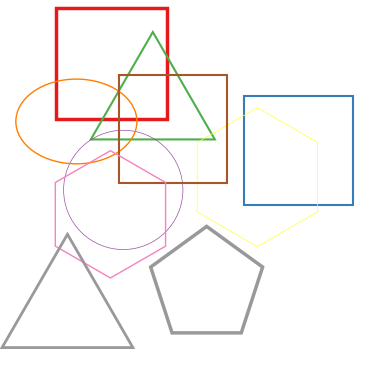[{"shape": "square", "thickness": 2.5, "radius": 0.72, "center": [0.29, 0.835]}, {"shape": "square", "thickness": 1.5, "radius": 0.71, "center": [0.776, 0.608]}, {"shape": "triangle", "thickness": 1.5, "radius": 0.93, "center": [0.397, 0.731]}, {"shape": "circle", "thickness": 0.5, "radius": 0.77, "center": [0.32, 0.507]}, {"shape": "oval", "thickness": 1, "radius": 0.79, "center": [0.198, 0.685]}, {"shape": "hexagon", "thickness": 0.5, "radius": 0.9, "center": [0.668, 0.54]}, {"shape": "square", "thickness": 1.5, "radius": 0.7, "center": [0.449, 0.666]}, {"shape": "hexagon", "thickness": 1, "radius": 0.83, "center": [0.287, 0.443]}, {"shape": "pentagon", "thickness": 2.5, "radius": 0.76, "center": [0.537, 0.259]}, {"shape": "triangle", "thickness": 2, "radius": 0.98, "center": [0.175, 0.195]}]